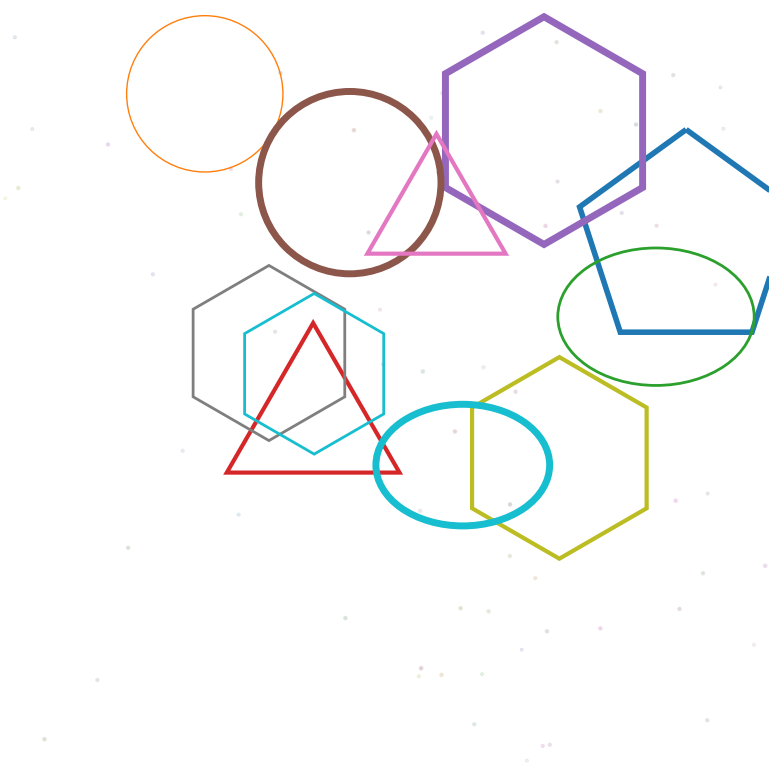[{"shape": "pentagon", "thickness": 2, "radius": 0.73, "center": [0.891, 0.686]}, {"shape": "circle", "thickness": 0.5, "radius": 0.51, "center": [0.266, 0.878]}, {"shape": "oval", "thickness": 1, "radius": 0.64, "center": [0.852, 0.589]}, {"shape": "triangle", "thickness": 1.5, "radius": 0.65, "center": [0.407, 0.451]}, {"shape": "hexagon", "thickness": 2.5, "radius": 0.74, "center": [0.707, 0.83]}, {"shape": "circle", "thickness": 2.5, "radius": 0.59, "center": [0.454, 0.763]}, {"shape": "triangle", "thickness": 1.5, "radius": 0.52, "center": [0.567, 0.722]}, {"shape": "hexagon", "thickness": 1, "radius": 0.57, "center": [0.349, 0.542]}, {"shape": "hexagon", "thickness": 1.5, "radius": 0.65, "center": [0.726, 0.405]}, {"shape": "hexagon", "thickness": 1, "radius": 0.52, "center": [0.408, 0.515]}, {"shape": "oval", "thickness": 2.5, "radius": 0.56, "center": [0.601, 0.396]}]